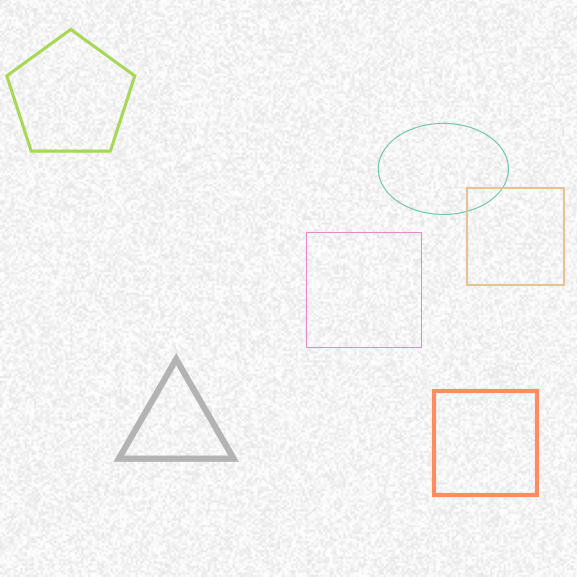[{"shape": "oval", "thickness": 0.5, "radius": 0.56, "center": [0.768, 0.707]}, {"shape": "square", "thickness": 2, "radius": 0.45, "center": [0.841, 0.232]}, {"shape": "square", "thickness": 0.5, "radius": 0.5, "center": [0.629, 0.497]}, {"shape": "pentagon", "thickness": 1.5, "radius": 0.58, "center": [0.123, 0.832]}, {"shape": "square", "thickness": 1, "radius": 0.42, "center": [0.893, 0.59]}, {"shape": "triangle", "thickness": 3, "radius": 0.57, "center": [0.305, 0.262]}]